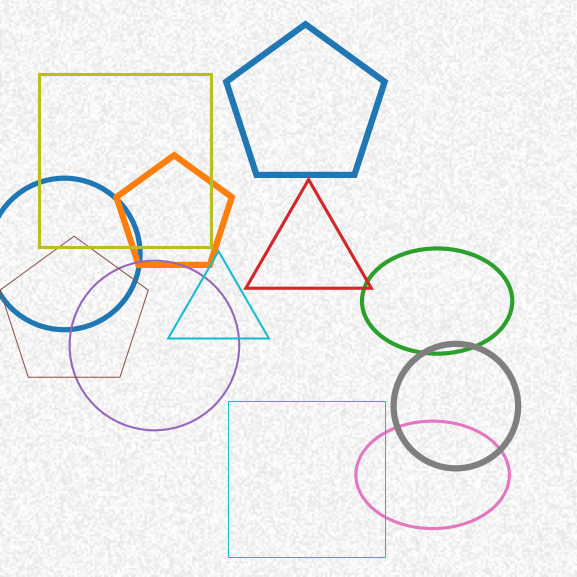[{"shape": "pentagon", "thickness": 3, "radius": 0.72, "center": [0.529, 0.813]}, {"shape": "circle", "thickness": 2.5, "radius": 0.66, "center": [0.111, 0.559]}, {"shape": "pentagon", "thickness": 3, "radius": 0.53, "center": [0.302, 0.625]}, {"shape": "oval", "thickness": 2, "radius": 0.65, "center": [0.757, 0.478]}, {"shape": "triangle", "thickness": 1.5, "radius": 0.63, "center": [0.534, 0.563]}, {"shape": "circle", "thickness": 1, "radius": 0.73, "center": [0.267, 0.401]}, {"shape": "pentagon", "thickness": 0.5, "radius": 0.67, "center": [0.128, 0.455]}, {"shape": "oval", "thickness": 1.5, "radius": 0.66, "center": [0.749, 0.177]}, {"shape": "circle", "thickness": 3, "radius": 0.54, "center": [0.789, 0.296]}, {"shape": "square", "thickness": 1.5, "radius": 0.75, "center": [0.216, 0.722]}, {"shape": "square", "thickness": 0.5, "radius": 0.68, "center": [0.531, 0.17]}, {"shape": "triangle", "thickness": 1, "radius": 0.5, "center": [0.378, 0.463]}]